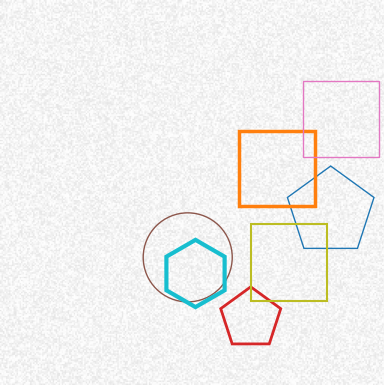[{"shape": "pentagon", "thickness": 1, "radius": 0.59, "center": [0.859, 0.451]}, {"shape": "square", "thickness": 2.5, "radius": 0.49, "center": [0.719, 0.562]}, {"shape": "pentagon", "thickness": 2, "radius": 0.41, "center": [0.651, 0.173]}, {"shape": "circle", "thickness": 1, "radius": 0.58, "center": [0.488, 0.332]}, {"shape": "square", "thickness": 1, "radius": 0.49, "center": [0.885, 0.69]}, {"shape": "square", "thickness": 1.5, "radius": 0.5, "center": [0.75, 0.318]}, {"shape": "hexagon", "thickness": 3, "radius": 0.44, "center": [0.508, 0.29]}]